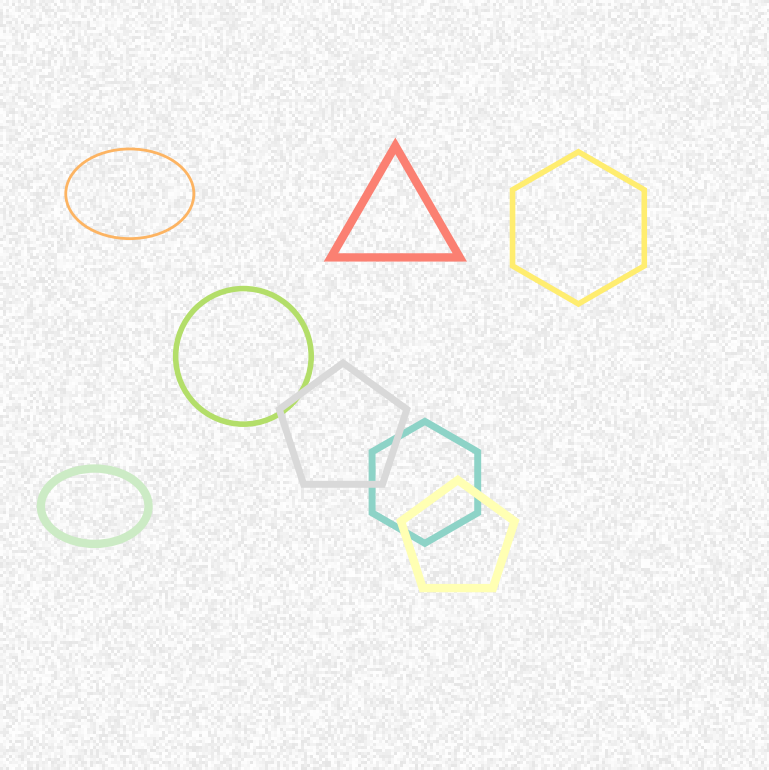[{"shape": "hexagon", "thickness": 2.5, "radius": 0.4, "center": [0.552, 0.374]}, {"shape": "pentagon", "thickness": 3, "radius": 0.39, "center": [0.595, 0.299]}, {"shape": "triangle", "thickness": 3, "radius": 0.48, "center": [0.513, 0.714]}, {"shape": "oval", "thickness": 1, "radius": 0.42, "center": [0.169, 0.748]}, {"shape": "circle", "thickness": 2, "radius": 0.44, "center": [0.316, 0.537]}, {"shape": "pentagon", "thickness": 2.5, "radius": 0.44, "center": [0.446, 0.441]}, {"shape": "oval", "thickness": 3, "radius": 0.35, "center": [0.123, 0.343]}, {"shape": "hexagon", "thickness": 2, "radius": 0.49, "center": [0.751, 0.704]}]